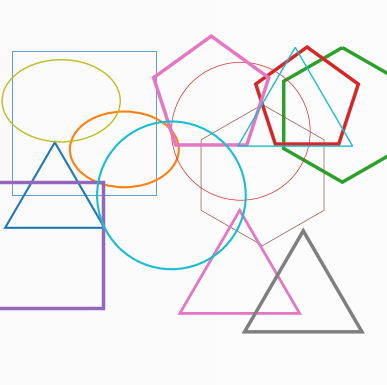[{"shape": "triangle", "thickness": 1.5, "radius": 0.74, "center": [0.141, 0.482]}, {"shape": "square", "thickness": 0.5, "radius": 0.93, "center": [0.216, 0.68]}, {"shape": "oval", "thickness": 1.5, "radius": 0.7, "center": [0.321, 0.612]}, {"shape": "hexagon", "thickness": 2.5, "radius": 0.87, "center": [0.884, 0.702]}, {"shape": "circle", "thickness": 0.5, "radius": 0.9, "center": [0.621, 0.659]}, {"shape": "pentagon", "thickness": 2.5, "radius": 0.7, "center": [0.792, 0.739]}, {"shape": "square", "thickness": 2.5, "radius": 0.82, "center": [0.103, 0.363]}, {"shape": "hexagon", "thickness": 0.5, "radius": 0.92, "center": [0.678, 0.545]}, {"shape": "pentagon", "thickness": 2.5, "radius": 0.78, "center": [0.545, 0.75]}, {"shape": "triangle", "thickness": 2, "radius": 0.89, "center": [0.619, 0.275]}, {"shape": "triangle", "thickness": 2.5, "radius": 0.87, "center": [0.783, 0.226]}, {"shape": "oval", "thickness": 1, "radius": 0.76, "center": [0.158, 0.738]}, {"shape": "triangle", "thickness": 1, "radius": 0.85, "center": [0.762, 0.706]}, {"shape": "circle", "thickness": 1.5, "radius": 0.96, "center": [0.442, 0.493]}]